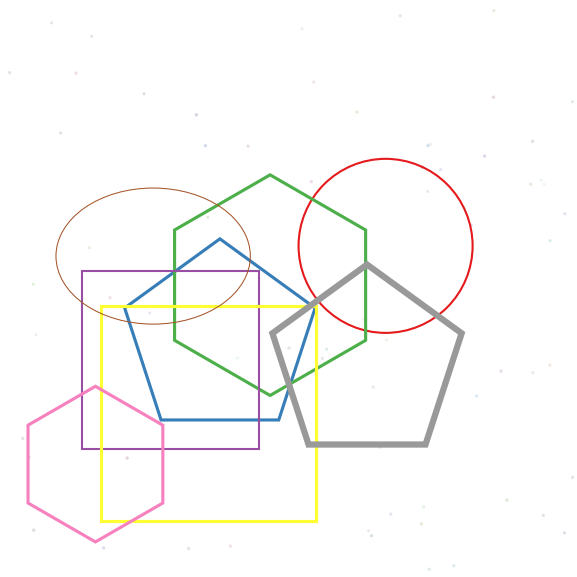[{"shape": "circle", "thickness": 1, "radius": 0.75, "center": [0.668, 0.573]}, {"shape": "pentagon", "thickness": 1.5, "radius": 0.87, "center": [0.381, 0.412]}, {"shape": "hexagon", "thickness": 1.5, "radius": 0.96, "center": [0.468, 0.505]}, {"shape": "square", "thickness": 1, "radius": 0.77, "center": [0.295, 0.376]}, {"shape": "square", "thickness": 1.5, "radius": 0.93, "center": [0.361, 0.284]}, {"shape": "oval", "thickness": 0.5, "radius": 0.84, "center": [0.265, 0.556]}, {"shape": "hexagon", "thickness": 1.5, "radius": 0.67, "center": [0.165, 0.195]}, {"shape": "pentagon", "thickness": 3, "radius": 0.86, "center": [0.636, 0.369]}]